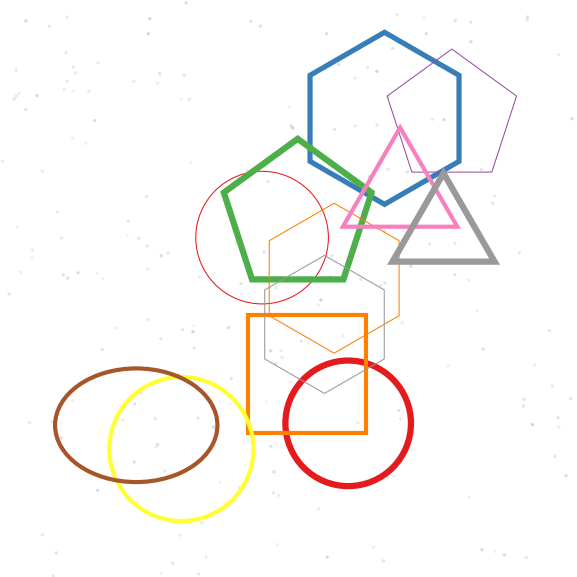[{"shape": "circle", "thickness": 0.5, "radius": 0.57, "center": [0.454, 0.588]}, {"shape": "circle", "thickness": 3, "radius": 0.54, "center": [0.603, 0.266]}, {"shape": "hexagon", "thickness": 2.5, "radius": 0.74, "center": [0.666, 0.794]}, {"shape": "pentagon", "thickness": 3, "radius": 0.67, "center": [0.515, 0.624]}, {"shape": "pentagon", "thickness": 0.5, "radius": 0.59, "center": [0.782, 0.796]}, {"shape": "square", "thickness": 2, "radius": 0.51, "center": [0.532, 0.351]}, {"shape": "hexagon", "thickness": 0.5, "radius": 0.65, "center": [0.579, 0.517]}, {"shape": "circle", "thickness": 2, "radius": 0.62, "center": [0.314, 0.222]}, {"shape": "oval", "thickness": 2, "radius": 0.7, "center": [0.236, 0.263]}, {"shape": "triangle", "thickness": 2, "radius": 0.57, "center": [0.693, 0.664]}, {"shape": "hexagon", "thickness": 0.5, "radius": 0.6, "center": [0.562, 0.437]}, {"shape": "triangle", "thickness": 3, "radius": 0.51, "center": [0.768, 0.597]}]